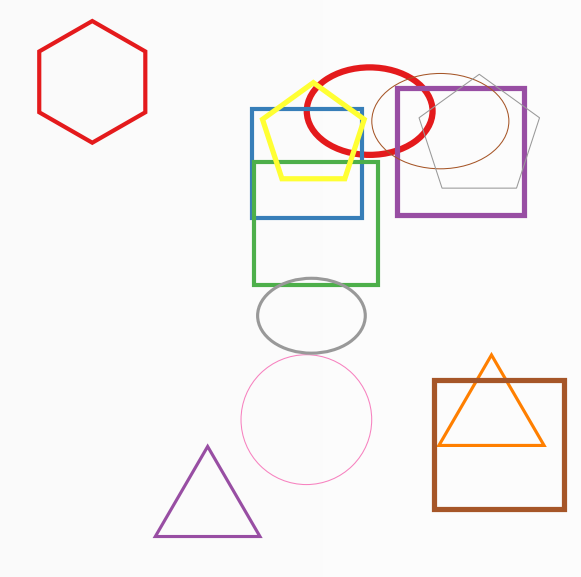[{"shape": "hexagon", "thickness": 2, "radius": 0.53, "center": [0.159, 0.857]}, {"shape": "oval", "thickness": 3, "radius": 0.54, "center": [0.636, 0.807]}, {"shape": "square", "thickness": 2, "radius": 0.47, "center": [0.528, 0.716]}, {"shape": "square", "thickness": 2, "radius": 0.53, "center": [0.544, 0.612]}, {"shape": "triangle", "thickness": 1.5, "radius": 0.52, "center": [0.357, 0.122]}, {"shape": "square", "thickness": 2.5, "radius": 0.55, "center": [0.792, 0.737]}, {"shape": "triangle", "thickness": 1.5, "radius": 0.52, "center": [0.846, 0.28]}, {"shape": "pentagon", "thickness": 2.5, "radius": 0.46, "center": [0.539, 0.764]}, {"shape": "oval", "thickness": 0.5, "radius": 0.59, "center": [0.758, 0.789]}, {"shape": "square", "thickness": 2.5, "radius": 0.56, "center": [0.858, 0.229]}, {"shape": "circle", "thickness": 0.5, "radius": 0.56, "center": [0.527, 0.272]}, {"shape": "oval", "thickness": 1.5, "radius": 0.46, "center": [0.536, 0.452]}, {"shape": "pentagon", "thickness": 0.5, "radius": 0.54, "center": [0.825, 0.762]}]